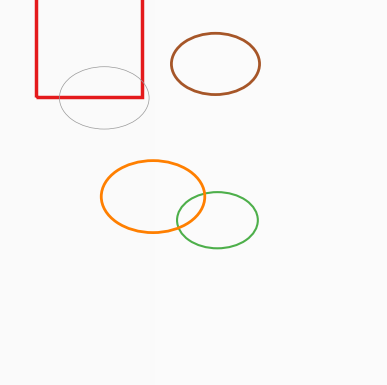[{"shape": "square", "thickness": 2.5, "radius": 0.69, "center": [0.229, 0.885]}, {"shape": "oval", "thickness": 1.5, "radius": 0.52, "center": [0.561, 0.428]}, {"shape": "oval", "thickness": 2, "radius": 0.67, "center": [0.395, 0.489]}, {"shape": "oval", "thickness": 2, "radius": 0.57, "center": [0.556, 0.834]}, {"shape": "oval", "thickness": 0.5, "radius": 0.58, "center": [0.269, 0.746]}]